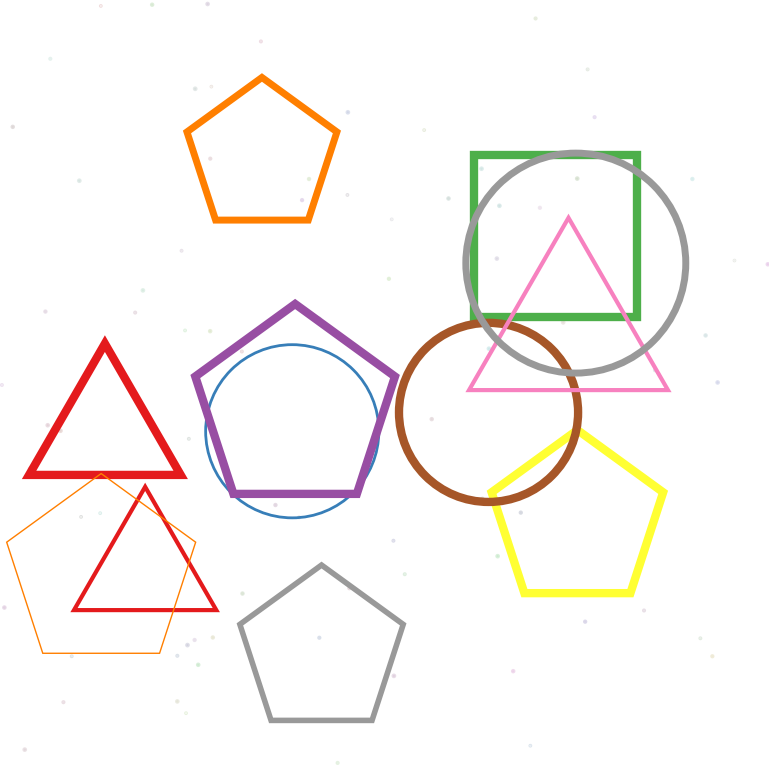[{"shape": "triangle", "thickness": 3, "radius": 0.57, "center": [0.136, 0.44]}, {"shape": "triangle", "thickness": 1.5, "radius": 0.53, "center": [0.189, 0.261]}, {"shape": "circle", "thickness": 1, "radius": 0.56, "center": [0.38, 0.44]}, {"shape": "square", "thickness": 3, "radius": 0.53, "center": [0.721, 0.694]}, {"shape": "pentagon", "thickness": 3, "radius": 0.68, "center": [0.383, 0.469]}, {"shape": "pentagon", "thickness": 0.5, "radius": 0.65, "center": [0.131, 0.256]}, {"shape": "pentagon", "thickness": 2.5, "radius": 0.51, "center": [0.34, 0.797]}, {"shape": "pentagon", "thickness": 3, "radius": 0.59, "center": [0.75, 0.324]}, {"shape": "circle", "thickness": 3, "radius": 0.58, "center": [0.634, 0.464]}, {"shape": "triangle", "thickness": 1.5, "radius": 0.75, "center": [0.738, 0.568]}, {"shape": "pentagon", "thickness": 2, "radius": 0.56, "center": [0.418, 0.155]}, {"shape": "circle", "thickness": 2.5, "radius": 0.71, "center": [0.748, 0.658]}]